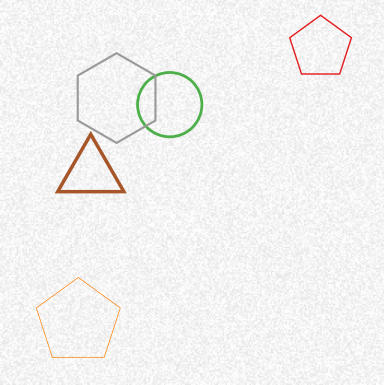[{"shape": "pentagon", "thickness": 1, "radius": 0.42, "center": [0.833, 0.876]}, {"shape": "circle", "thickness": 2, "radius": 0.42, "center": [0.441, 0.728]}, {"shape": "pentagon", "thickness": 0.5, "radius": 0.57, "center": [0.203, 0.165]}, {"shape": "triangle", "thickness": 2.5, "radius": 0.5, "center": [0.236, 0.552]}, {"shape": "hexagon", "thickness": 1.5, "radius": 0.58, "center": [0.303, 0.745]}]